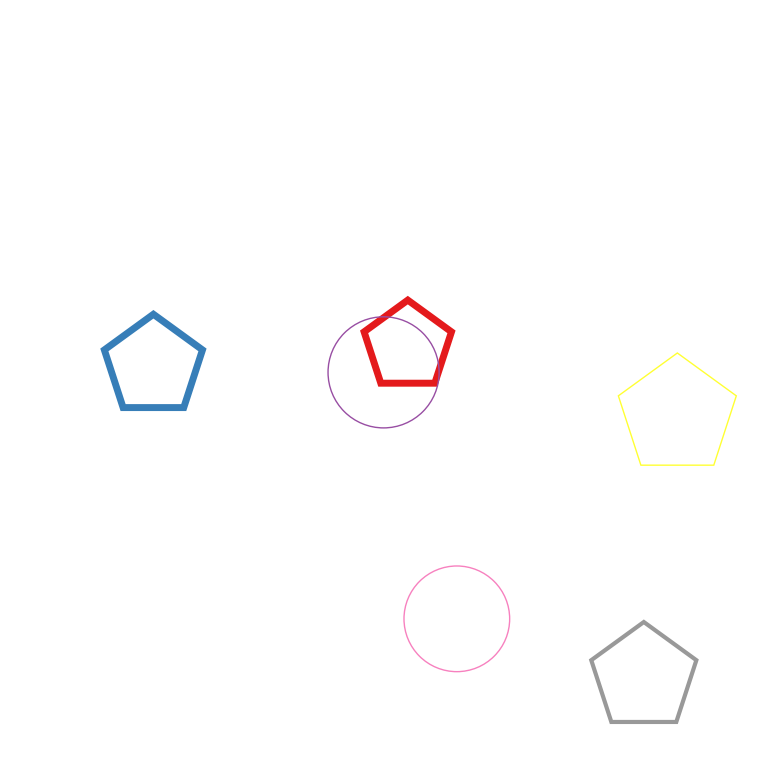[{"shape": "pentagon", "thickness": 2.5, "radius": 0.3, "center": [0.53, 0.551]}, {"shape": "pentagon", "thickness": 2.5, "radius": 0.33, "center": [0.199, 0.525]}, {"shape": "circle", "thickness": 0.5, "radius": 0.36, "center": [0.498, 0.516]}, {"shape": "pentagon", "thickness": 0.5, "radius": 0.4, "center": [0.88, 0.461]}, {"shape": "circle", "thickness": 0.5, "radius": 0.34, "center": [0.593, 0.196]}, {"shape": "pentagon", "thickness": 1.5, "radius": 0.36, "center": [0.836, 0.12]}]